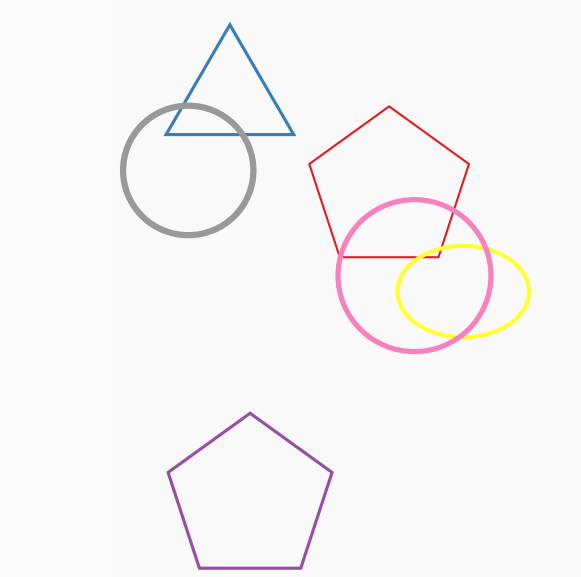[{"shape": "pentagon", "thickness": 1, "radius": 0.72, "center": [0.669, 0.671]}, {"shape": "triangle", "thickness": 1.5, "radius": 0.63, "center": [0.395, 0.829]}, {"shape": "pentagon", "thickness": 1.5, "radius": 0.74, "center": [0.43, 0.135]}, {"shape": "oval", "thickness": 2, "radius": 0.57, "center": [0.797, 0.494]}, {"shape": "circle", "thickness": 2.5, "radius": 0.66, "center": [0.713, 0.522]}, {"shape": "circle", "thickness": 3, "radius": 0.56, "center": [0.324, 0.704]}]